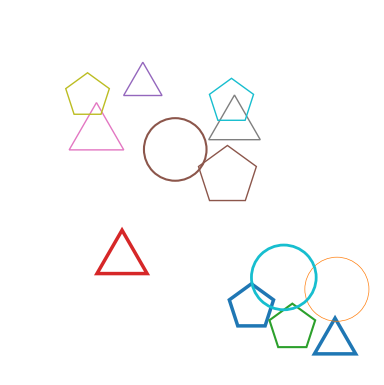[{"shape": "pentagon", "thickness": 2.5, "radius": 0.3, "center": [0.653, 0.202]}, {"shape": "triangle", "thickness": 2.5, "radius": 0.31, "center": [0.87, 0.112]}, {"shape": "circle", "thickness": 0.5, "radius": 0.42, "center": [0.875, 0.249]}, {"shape": "pentagon", "thickness": 1.5, "radius": 0.31, "center": [0.759, 0.149]}, {"shape": "triangle", "thickness": 2.5, "radius": 0.38, "center": [0.317, 0.327]}, {"shape": "triangle", "thickness": 1, "radius": 0.29, "center": [0.371, 0.781]}, {"shape": "circle", "thickness": 1.5, "radius": 0.41, "center": [0.455, 0.612]}, {"shape": "pentagon", "thickness": 1, "radius": 0.4, "center": [0.591, 0.543]}, {"shape": "triangle", "thickness": 1, "radius": 0.41, "center": [0.251, 0.652]}, {"shape": "triangle", "thickness": 1, "radius": 0.39, "center": [0.609, 0.676]}, {"shape": "pentagon", "thickness": 1, "radius": 0.3, "center": [0.227, 0.751]}, {"shape": "pentagon", "thickness": 1, "radius": 0.3, "center": [0.601, 0.736]}, {"shape": "circle", "thickness": 2, "radius": 0.42, "center": [0.737, 0.279]}]